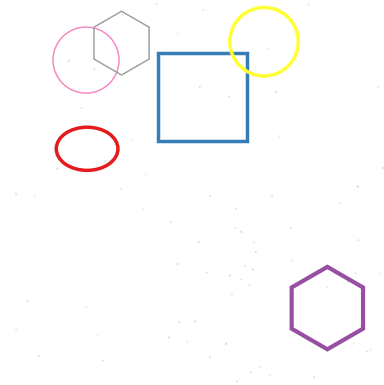[{"shape": "oval", "thickness": 2.5, "radius": 0.4, "center": [0.226, 0.614]}, {"shape": "square", "thickness": 2.5, "radius": 0.57, "center": [0.526, 0.747]}, {"shape": "hexagon", "thickness": 3, "radius": 0.54, "center": [0.85, 0.2]}, {"shape": "circle", "thickness": 2.5, "radius": 0.44, "center": [0.686, 0.892]}, {"shape": "circle", "thickness": 1, "radius": 0.43, "center": [0.223, 0.844]}, {"shape": "hexagon", "thickness": 1, "radius": 0.41, "center": [0.316, 0.888]}]